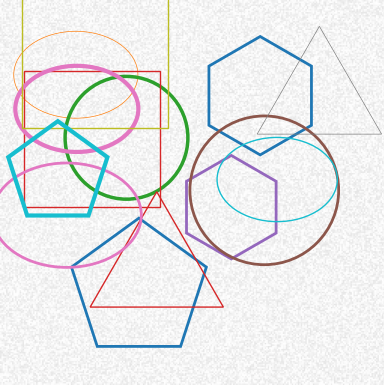[{"shape": "pentagon", "thickness": 2, "radius": 0.92, "center": [0.361, 0.249]}, {"shape": "hexagon", "thickness": 2, "radius": 0.77, "center": [0.676, 0.751]}, {"shape": "oval", "thickness": 0.5, "radius": 0.81, "center": [0.197, 0.806]}, {"shape": "circle", "thickness": 2.5, "radius": 0.8, "center": [0.329, 0.642]}, {"shape": "square", "thickness": 1, "radius": 0.88, "center": [0.24, 0.638]}, {"shape": "triangle", "thickness": 1, "radius": 1.0, "center": [0.407, 0.302]}, {"shape": "hexagon", "thickness": 2, "radius": 0.67, "center": [0.601, 0.462]}, {"shape": "circle", "thickness": 2, "radius": 0.97, "center": [0.686, 0.506]}, {"shape": "oval", "thickness": 3, "radius": 0.8, "center": [0.2, 0.717]}, {"shape": "oval", "thickness": 2, "radius": 0.97, "center": [0.173, 0.441]}, {"shape": "triangle", "thickness": 0.5, "radius": 0.93, "center": [0.83, 0.745]}, {"shape": "square", "thickness": 1, "radius": 0.95, "center": [0.247, 0.857]}, {"shape": "pentagon", "thickness": 3, "radius": 0.68, "center": [0.15, 0.55]}, {"shape": "oval", "thickness": 1, "radius": 0.78, "center": [0.72, 0.534]}]